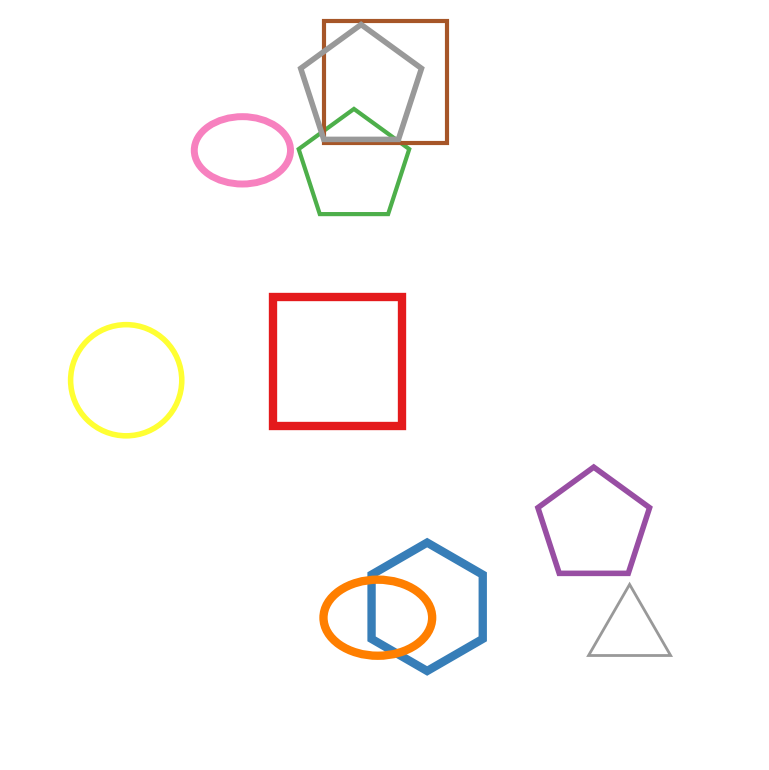[{"shape": "square", "thickness": 3, "radius": 0.42, "center": [0.439, 0.53]}, {"shape": "hexagon", "thickness": 3, "radius": 0.42, "center": [0.555, 0.212]}, {"shape": "pentagon", "thickness": 1.5, "radius": 0.38, "center": [0.46, 0.783]}, {"shape": "pentagon", "thickness": 2, "radius": 0.38, "center": [0.771, 0.317]}, {"shape": "oval", "thickness": 3, "radius": 0.35, "center": [0.491, 0.198]}, {"shape": "circle", "thickness": 2, "radius": 0.36, "center": [0.164, 0.506]}, {"shape": "square", "thickness": 1.5, "radius": 0.4, "center": [0.501, 0.894]}, {"shape": "oval", "thickness": 2.5, "radius": 0.31, "center": [0.315, 0.805]}, {"shape": "pentagon", "thickness": 2, "radius": 0.41, "center": [0.469, 0.886]}, {"shape": "triangle", "thickness": 1, "radius": 0.31, "center": [0.818, 0.179]}]